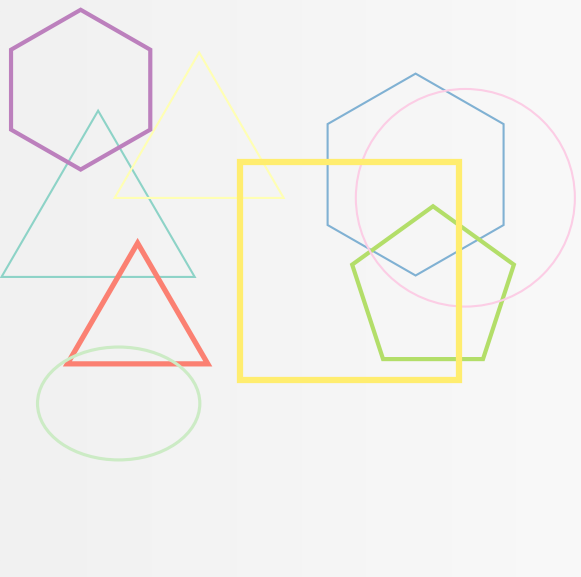[{"shape": "triangle", "thickness": 1, "radius": 0.96, "center": [0.169, 0.616]}, {"shape": "triangle", "thickness": 1, "radius": 0.84, "center": [0.343, 0.74]}, {"shape": "triangle", "thickness": 2.5, "radius": 0.7, "center": [0.237, 0.439]}, {"shape": "hexagon", "thickness": 1, "radius": 0.87, "center": [0.715, 0.697]}, {"shape": "pentagon", "thickness": 2, "radius": 0.73, "center": [0.745, 0.496]}, {"shape": "circle", "thickness": 1, "radius": 0.94, "center": [0.801, 0.657]}, {"shape": "hexagon", "thickness": 2, "radius": 0.69, "center": [0.139, 0.844]}, {"shape": "oval", "thickness": 1.5, "radius": 0.7, "center": [0.204, 0.3]}, {"shape": "square", "thickness": 3, "radius": 0.94, "center": [0.6, 0.53]}]